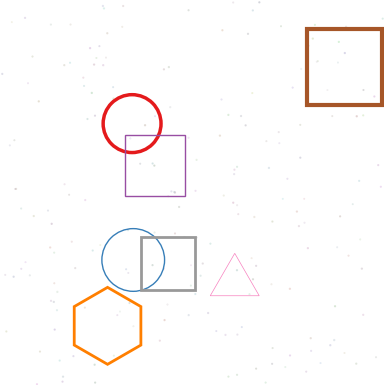[{"shape": "circle", "thickness": 2.5, "radius": 0.38, "center": [0.343, 0.679]}, {"shape": "circle", "thickness": 1, "radius": 0.41, "center": [0.346, 0.325]}, {"shape": "square", "thickness": 1, "radius": 0.39, "center": [0.403, 0.571]}, {"shape": "hexagon", "thickness": 2, "radius": 0.5, "center": [0.279, 0.154]}, {"shape": "square", "thickness": 3, "radius": 0.49, "center": [0.895, 0.827]}, {"shape": "triangle", "thickness": 0.5, "radius": 0.37, "center": [0.61, 0.269]}, {"shape": "square", "thickness": 2, "radius": 0.35, "center": [0.437, 0.316]}]